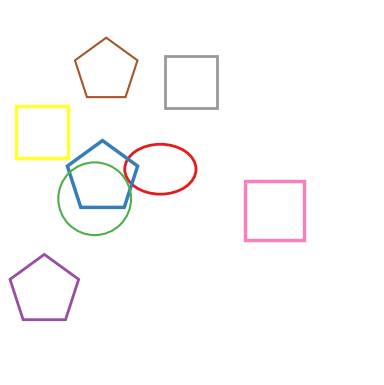[{"shape": "oval", "thickness": 2, "radius": 0.46, "center": [0.417, 0.56]}, {"shape": "pentagon", "thickness": 2.5, "radius": 0.48, "center": [0.266, 0.539]}, {"shape": "circle", "thickness": 1.5, "radius": 0.47, "center": [0.246, 0.484]}, {"shape": "pentagon", "thickness": 2, "radius": 0.47, "center": [0.115, 0.245]}, {"shape": "square", "thickness": 2.5, "radius": 0.34, "center": [0.11, 0.656]}, {"shape": "pentagon", "thickness": 1.5, "radius": 0.43, "center": [0.276, 0.817]}, {"shape": "square", "thickness": 2.5, "radius": 0.38, "center": [0.714, 0.452]}, {"shape": "square", "thickness": 2, "radius": 0.34, "center": [0.495, 0.787]}]